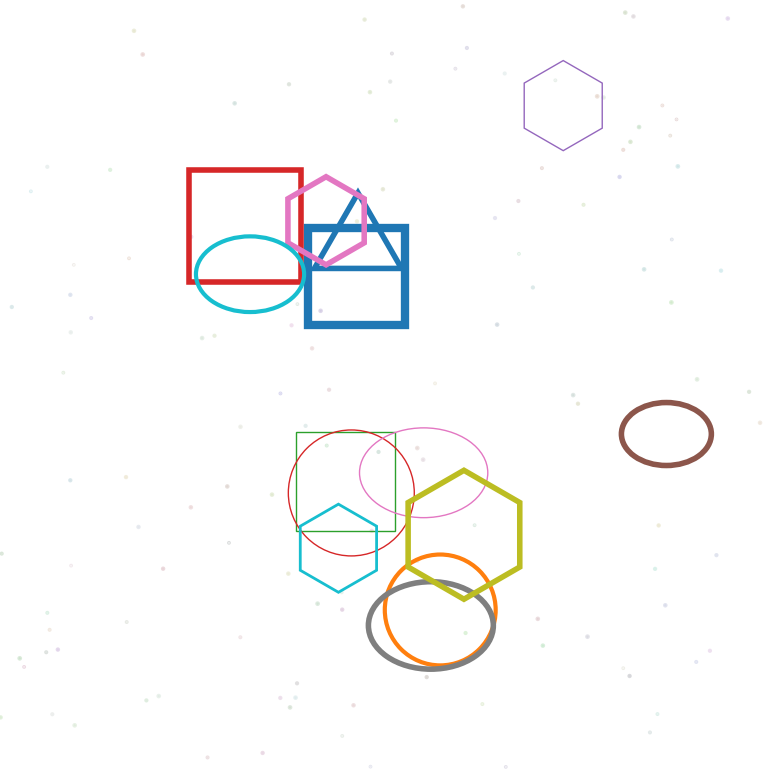[{"shape": "triangle", "thickness": 2, "radius": 0.33, "center": [0.465, 0.684]}, {"shape": "square", "thickness": 3, "radius": 0.32, "center": [0.462, 0.641]}, {"shape": "circle", "thickness": 1.5, "radius": 0.36, "center": [0.572, 0.208]}, {"shape": "square", "thickness": 0.5, "radius": 0.32, "center": [0.449, 0.374]}, {"shape": "circle", "thickness": 0.5, "radius": 0.41, "center": [0.456, 0.36]}, {"shape": "square", "thickness": 2, "radius": 0.36, "center": [0.318, 0.707]}, {"shape": "hexagon", "thickness": 0.5, "radius": 0.29, "center": [0.731, 0.863]}, {"shape": "oval", "thickness": 2, "radius": 0.29, "center": [0.865, 0.436]}, {"shape": "hexagon", "thickness": 2, "radius": 0.29, "center": [0.423, 0.713]}, {"shape": "oval", "thickness": 0.5, "radius": 0.42, "center": [0.55, 0.386]}, {"shape": "oval", "thickness": 2, "radius": 0.41, "center": [0.56, 0.188]}, {"shape": "hexagon", "thickness": 2, "radius": 0.42, "center": [0.603, 0.305]}, {"shape": "oval", "thickness": 1.5, "radius": 0.35, "center": [0.325, 0.644]}, {"shape": "hexagon", "thickness": 1, "radius": 0.29, "center": [0.44, 0.288]}]